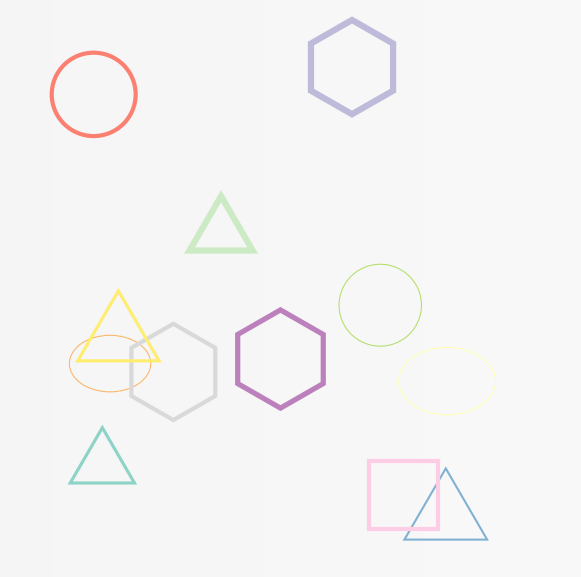[{"shape": "triangle", "thickness": 1.5, "radius": 0.32, "center": [0.176, 0.195]}, {"shape": "oval", "thickness": 0.5, "radius": 0.42, "center": [0.769, 0.339]}, {"shape": "hexagon", "thickness": 3, "radius": 0.41, "center": [0.606, 0.883]}, {"shape": "circle", "thickness": 2, "radius": 0.36, "center": [0.161, 0.836]}, {"shape": "triangle", "thickness": 1, "radius": 0.41, "center": [0.767, 0.106]}, {"shape": "oval", "thickness": 0.5, "radius": 0.35, "center": [0.189, 0.37]}, {"shape": "circle", "thickness": 0.5, "radius": 0.35, "center": [0.654, 0.471]}, {"shape": "square", "thickness": 2, "radius": 0.3, "center": [0.694, 0.142]}, {"shape": "hexagon", "thickness": 2, "radius": 0.42, "center": [0.298, 0.355]}, {"shape": "hexagon", "thickness": 2.5, "radius": 0.42, "center": [0.483, 0.377]}, {"shape": "triangle", "thickness": 3, "radius": 0.31, "center": [0.38, 0.597]}, {"shape": "triangle", "thickness": 1.5, "radius": 0.4, "center": [0.204, 0.415]}]